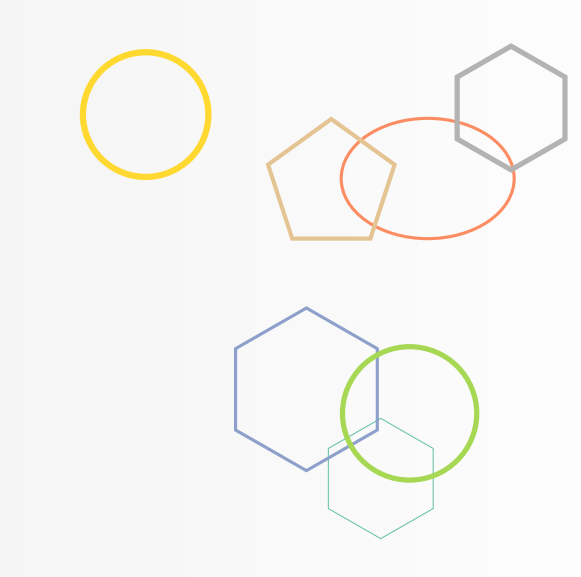[{"shape": "hexagon", "thickness": 0.5, "radius": 0.52, "center": [0.655, 0.171]}, {"shape": "oval", "thickness": 1.5, "radius": 0.74, "center": [0.736, 0.69]}, {"shape": "hexagon", "thickness": 1.5, "radius": 0.7, "center": [0.527, 0.325]}, {"shape": "circle", "thickness": 2.5, "radius": 0.58, "center": [0.705, 0.283]}, {"shape": "circle", "thickness": 3, "radius": 0.54, "center": [0.251, 0.801]}, {"shape": "pentagon", "thickness": 2, "radius": 0.57, "center": [0.57, 0.679]}, {"shape": "hexagon", "thickness": 2.5, "radius": 0.54, "center": [0.879, 0.812]}]